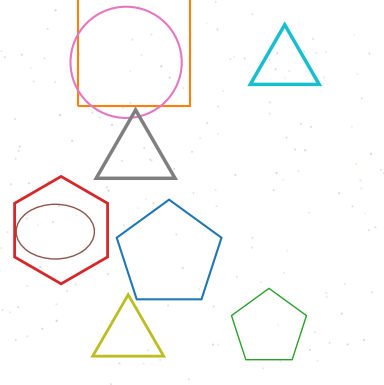[{"shape": "pentagon", "thickness": 1.5, "radius": 0.72, "center": [0.439, 0.338]}, {"shape": "square", "thickness": 1.5, "radius": 0.72, "center": [0.348, 0.87]}, {"shape": "pentagon", "thickness": 1, "radius": 0.51, "center": [0.699, 0.149]}, {"shape": "hexagon", "thickness": 2, "radius": 0.7, "center": [0.159, 0.402]}, {"shape": "oval", "thickness": 1, "radius": 0.51, "center": [0.144, 0.398]}, {"shape": "circle", "thickness": 1.5, "radius": 0.72, "center": [0.328, 0.838]}, {"shape": "triangle", "thickness": 2.5, "radius": 0.59, "center": [0.352, 0.596]}, {"shape": "triangle", "thickness": 2, "radius": 0.53, "center": [0.333, 0.128]}, {"shape": "triangle", "thickness": 2.5, "radius": 0.52, "center": [0.74, 0.832]}]